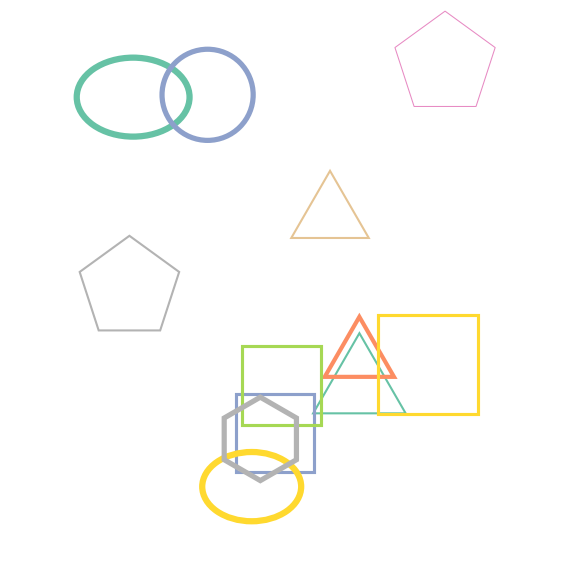[{"shape": "oval", "thickness": 3, "radius": 0.49, "center": [0.231, 0.831]}, {"shape": "triangle", "thickness": 1, "radius": 0.46, "center": [0.622, 0.33]}, {"shape": "triangle", "thickness": 2, "radius": 0.35, "center": [0.622, 0.381]}, {"shape": "square", "thickness": 1.5, "radius": 0.34, "center": [0.476, 0.25]}, {"shape": "circle", "thickness": 2.5, "radius": 0.39, "center": [0.359, 0.835]}, {"shape": "pentagon", "thickness": 0.5, "radius": 0.46, "center": [0.771, 0.889]}, {"shape": "square", "thickness": 1.5, "radius": 0.34, "center": [0.487, 0.331]}, {"shape": "square", "thickness": 1.5, "radius": 0.43, "center": [0.741, 0.368]}, {"shape": "oval", "thickness": 3, "radius": 0.43, "center": [0.436, 0.156]}, {"shape": "triangle", "thickness": 1, "radius": 0.39, "center": [0.571, 0.626]}, {"shape": "pentagon", "thickness": 1, "radius": 0.45, "center": [0.224, 0.5]}, {"shape": "hexagon", "thickness": 2.5, "radius": 0.36, "center": [0.451, 0.239]}]